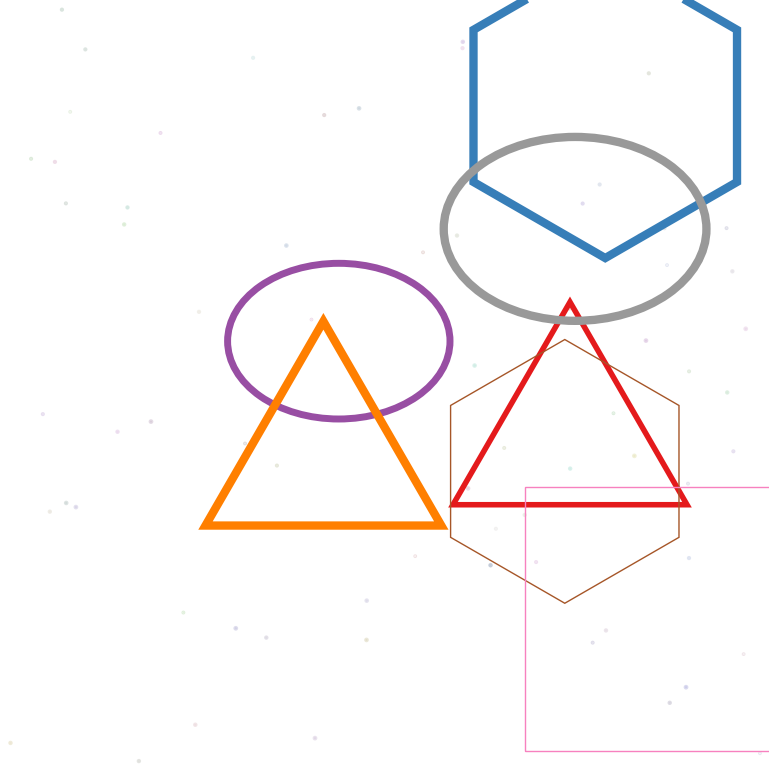[{"shape": "triangle", "thickness": 2, "radius": 0.88, "center": [0.74, 0.432]}, {"shape": "hexagon", "thickness": 3, "radius": 0.99, "center": [0.786, 0.862]}, {"shape": "oval", "thickness": 2.5, "radius": 0.72, "center": [0.44, 0.557]}, {"shape": "triangle", "thickness": 3, "radius": 0.88, "center": [0.42, 0.406]}, {"shape": "hexagon", "thickness": 0.5, "radius": 0.86, "center": [0.733, 0.388]}, {"shape": "square", "thickness": 0.5, "radius": 0.86, "center": [0.853, 0.196]}, {"shape": "oval", "thickness": 3, "radius": 0.85, "center": [0.747, 0.703]}]